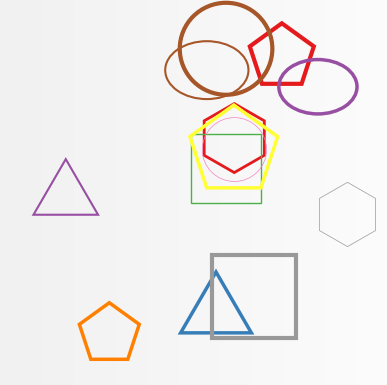[{"shape": "pentagon", "thickness": 3, "radius": 0.43, "center": [0.727, 0.853]}, {"shape": "hexagon", "thickness": 2, "radius": 0.45, "center": [0.605, 0.641]}, {"shape": "triangle", "thickness": 2.5, "radius": 0.53, "center": [0.557, 0.188]}, {"shape": "square", "thickness": 1, "radius": 0.45, "center": [0.583, 0.562]}, {"shape": "oval", "thickness": 2.5, "radius": 0.5, "center": [0.82, 0.775]}, {"shape": "triangle", "thickness": 1.5, "radius": 0.48, "center": [0.17, 0.49]}, {"shape": "pentagon", "thickness": 2.5, "radius": 0.41, "center": [0.282, 0.132]}, {"shape": "pentagon", "thickness": 2.5, "radius": 0.59, "center": [0.603, 0.608]}, {"shape": "oval", "thickness": 1.5, "radius": 0.54, "center": [0.534, 0.818]}, {"shape": "circle", "thickness": 3, "radius": 0.6, "center": [0.583, 0.873]}, {"shape": "circle", "thickness": 0.5, "radius": 0.41, "center": [0.605, 0.612]}, {"shape": "square", "thickness": 3, "radius": 0.54, "center": [0.656, 0.229]}, {"shape": "hexagon", "thickness": 0.5, "radius": 0.42, "center": [0.897, 0.443]}]